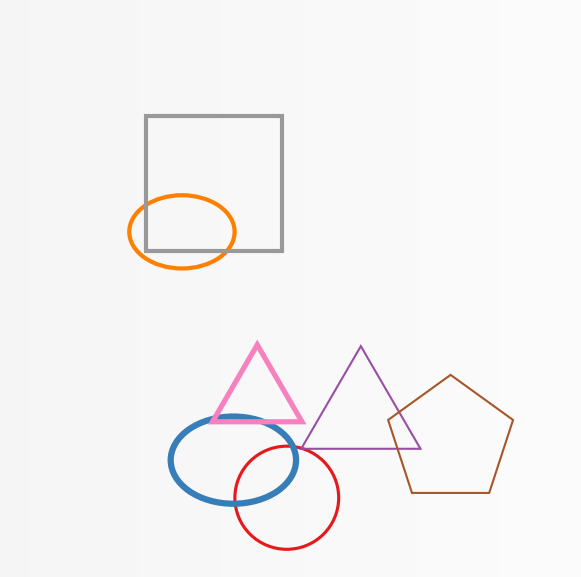[{"shape": "circle", "thickness": 1.5, "radius": 0.45, "center": [0.493, 0.137]}, {"shape": "oval", "thickness": 3, "radius": 0.54, "center": [0.401, 0.202]}, {"shape": "triangle", "thickness": 1, "radius": 0.59, "center": [0.621, 0.281]}, {"shape": "oval", "thickness": 2, "radius": 0.45, "center": [0.313, 0.598]}, {"shape": "pentagon", "thickness": 1, "radius": 0.56, "center": [0.775, 0.237]}, {"shape": "triangle", "thickness": 2.5, "radius": 0.44, "center": [0.443, 0.313]}, {"shape": "square", "thickness": 2, "radius": 0.59, "center": [0.368, 0.682]}]